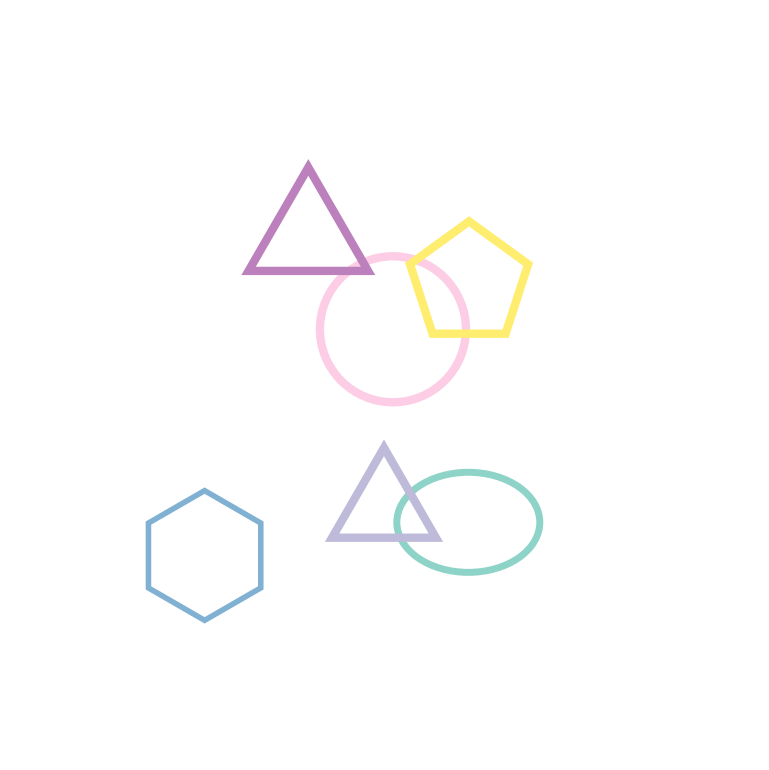[{"shape": "oval", "thickness": 2.5, "radius": 0.46, "center": [0.608, 0.322]}, {"shape": "triangle", "thickness": 3, "radius": 0.39, "center": [0.499, 0.341]}, {"shape": "hexagon", "thickness": 2, "radius": 0.42, "center": [0.266, 0.279]}, {"shape": "circle", "thickness": 3, "radius": 0.47, "center": [0.51, 0.572]}, {"shape": "triangle", "thickness": 3, "radius": 0.45, "center": [0.4, 0.693]}, {"shape": "pentagon", "thickness": 3, "radius": 0.4, "center": [0.609, 0.632]}]